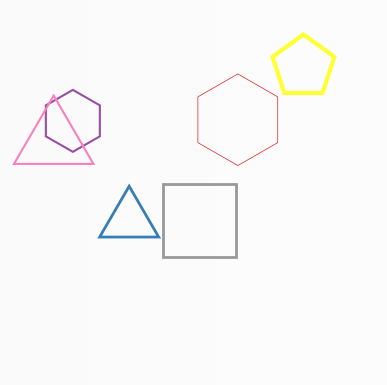[{"shape": "hexagon", "thickness": 0.5, "radius": 0.59, "center": [0.614, 0.689]}, {"shape": "triangle", "thickness": 2, "radius": 0.44, "center": [0.333, 0.428]}, {"shape": "hexagon", "thickness": 1.5, "radius": 0.4, "center": [0.188, 0.686]}, {"shape": "pentagon", "thickness": 3, "radius": 0.42, "center": [0.783, 0.827]}, {"shape": "triangle", "thickness": 1.5, "radius": 0.59, "center": [0.139, 0.633]}, {"shape": "square", "thickness": 2, "radius": 0.48, "center": [0.515, 0.428]}]